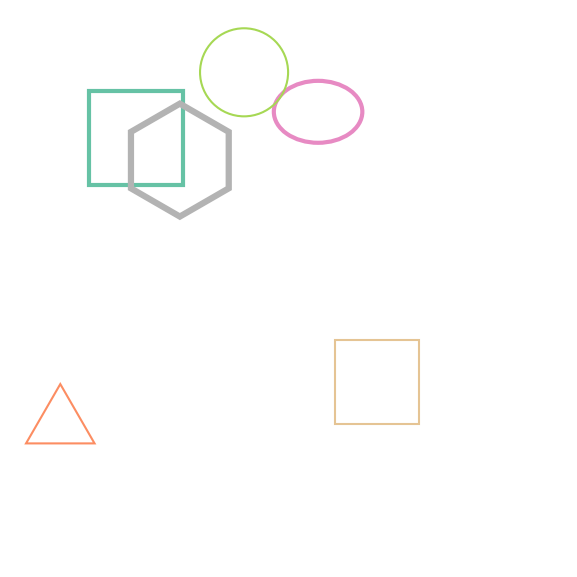[{"shape": "square", "thickness": 2, "radius": 0.41, "center": [0.236, 0.761]}, {"shape": "triangle", "thickness": 1, "radius": 0.34, "center": [0.104, 0.266]}, {"shape": "oval", "thickness": 2, "radius": 0.38, "center": [0.551, 0.806]}, {"shape": "circle", "thickness": 1, "radius": 0.38, "center": [0.423, 0.874]}, {"shape": "square", "thickness": 1, "radius": 0.36, "center": [0.652, 0.337]}, {"shape": "hexagon", "thickness": 3, "radius": 0.49, "center": [0.311, 0.722]}]